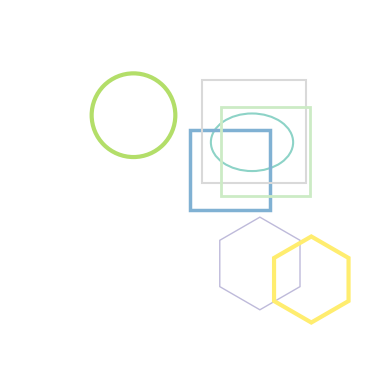[{"shape": "oval", "thickness": 1.5, "radius": 0.53, "center": [0.655, 0.63]}, {"shape": "hexagon", "thickness": 1, "radius": 0.6, "center": [0.675, 0.316]}, {"shape": "square", "thickness": 2.5, "radius": 0.52, "center": [0.598, 0.558]}, {"shape": "circle", "thickness": 3, "radius": 0.54, "center": [0.347, 0.701]}, {"shape": "square", "thickness": 1.5, "radius": 0.67, "center": [0.66, 0.658]}, {"shape": "square", "thickness": 2, "radius": 0.57, "center": [0.69, 0.606]}, {"shape": "hexagon", "thickness": 3, "radius": 0.56, "center": [0.809, 0.274]}]